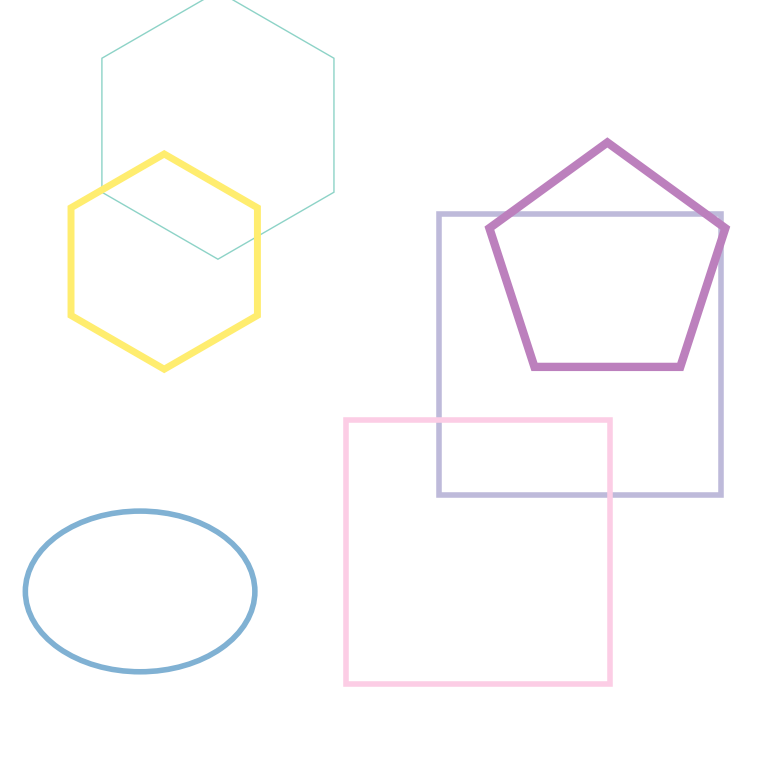[{"shape": "hexagon", "thickness": 0.5, "radius": 0.87, "center": [0.283, 0.837]}, {"shape": "square", "thickness": 2, "radius": 0.91, "center": [0.753, 0.54]}, {"shape": "oval", "thickness": 2, "radius": 0.75, "center": [0.182, 0.232]}, {"shape": "square", "thickness": 2, "radius": 0.86, "center": [0.621, 0.283]}, {"shape": "pentagon", "thickness": 3, "radius": 0.81, "center": [0.789, 0.654]}, {"shape": "hexagon", "thickness": 2.5, "radius": 0.7, "center": [0.213, 0.66]}]